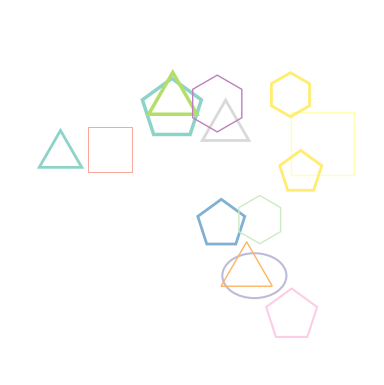[{"shape": "triangle", "thickness": 2, "radius": 0.32, "center": [0.157, 0.597]}, {"shape": "pentagon", "thickness": 2.5, "radius": 0.4, "center": [0.446, 0.716]}, {"shape": "square", "thickness": 1, "radius": 0.41, "center": [0.838, 0.628]}, {"shape": "oval", "thickness": 1.5, "radius": 0.42, "center": [0.661, 0.284]}, {"shape": "square", "thickness": 0.5, "radius": 0.29, "center": [0.286, 0.611]}, {"shape": "pentagon", "thickness": 2, "radius": 0.32, "center": [0.575, 0.418]}, {"shape": "triangle", "thickness": 1, "radius": 0.38, "center": [0.641, 0.295]}, {"shape": "triangle", "thickness": 2.5, "radius": 0.36, "center": [0.449, 0.74]}, {"shape": "pentagon", "thickness": 1.5, "radius": 0.35, "center": [0.758, 0.181]}, {"shape": "triangle", "thickness": 2, "radius": 0.35, "center": [0.586, 0.67]}, {"shape": "hexagon", "thickness": 1, "radius": 0.37, "center": [0.564, 0.731]}, {"shape": "hexagon", "thickness": 1, "radius": 0.31, "center": [0.675, 0.43]}, {"shape": "pentagon", "thickness": 2, "radius": 0.29, "center": [0.781, 0.552]}, {"shape": "hexagon", "thickness": 2, "radius": 0.29, "center": [0.755, 0.754]}]